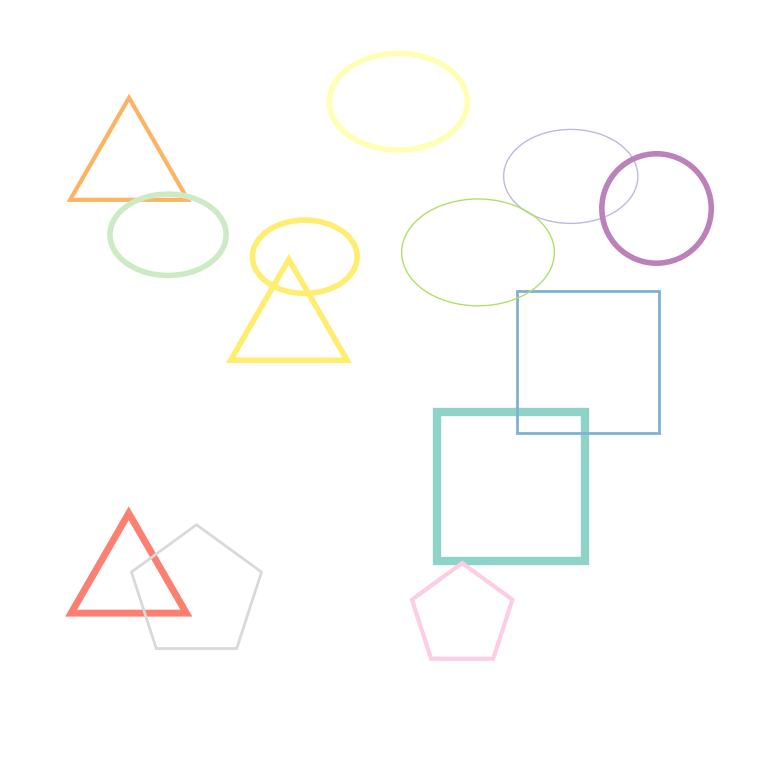[{"shape": "square", "thickness": 3, "radius": 0.48, "center": [0.663, 0.368]}, {"shape": "oval", "thickness": 2, "radius": 0.45, "center": [0.517, 0.868]}, {"shape": "oval", "thickness": 0.5, "radius": 0.44, "center": [0.741, 0.771]}, {"shape": "triangle", "thickness": 2.5, "radius": 0.43, "center": [0.167, 0.247]}, {"shape": "square", "thickness": 1, "radius": 0.46, "center": [0.763, 0.529]}, {"shape": "triangle", "thickness": 1.5, "radius": 0.44, "center": [0.168, 0.785]}, {"shape": "oval", "thickness": 0.5, "radius": 0.5, "center": [0.621, 0.672]}, {"shape": "pentagon", "thickness": 1.5, "radius": 0.34, "center": [0.6, 0.2]}, {"shape": "pentagon", "thickness": 1, "radius": 0.44, "center": [0.255, 0.23]}, {"shape": "circle", "thickness": 2, "radius": 0.36, "center": [0.853, 0.729]}, {"shape": "oval", "thickness": 2, "radius": 0.38, "center": [0.218, 0.695]}, {"shape": "triangle", "thickness": 2, "radius": 0.44, "center": [0.375, 0.576]}, {"shape": "oval", "thickness": 2, "radius": 0.34, "center": [0.396, 0.667]}]